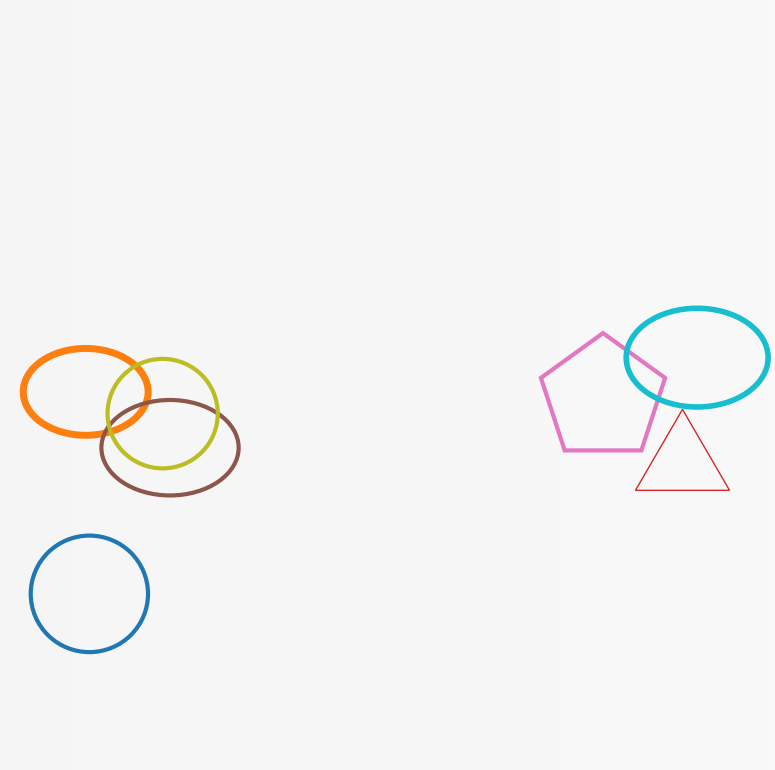[{"shape": "circle", "thickness": 1.5, "radius": 0.38, "center": [0.115, 0.229]}, {"shape": "oval", "thickness": 2.5, "radius": 0.4, "center": [0.111, 0.491]}, {"shape": "triangle", "thickness": 0.5, "radius": 0.35, "center": [0.881, 0.398]}, {"shape": "oval", "thickness": 1.5, "radius": 0.44, "center": [0.219, 0.419]}, {"shape": "pentagon", "thickness": 1.5, "radius": 0.42, "center": [0.778, 0.483]}, {"shape": "circle", "thickness": 1.5, "radius": 0.36, "center": [0.21, 0.463]}, {"shape": "oval", "thickness": 2, "radius": 0.46, "center": [0.9, 0.536]}]